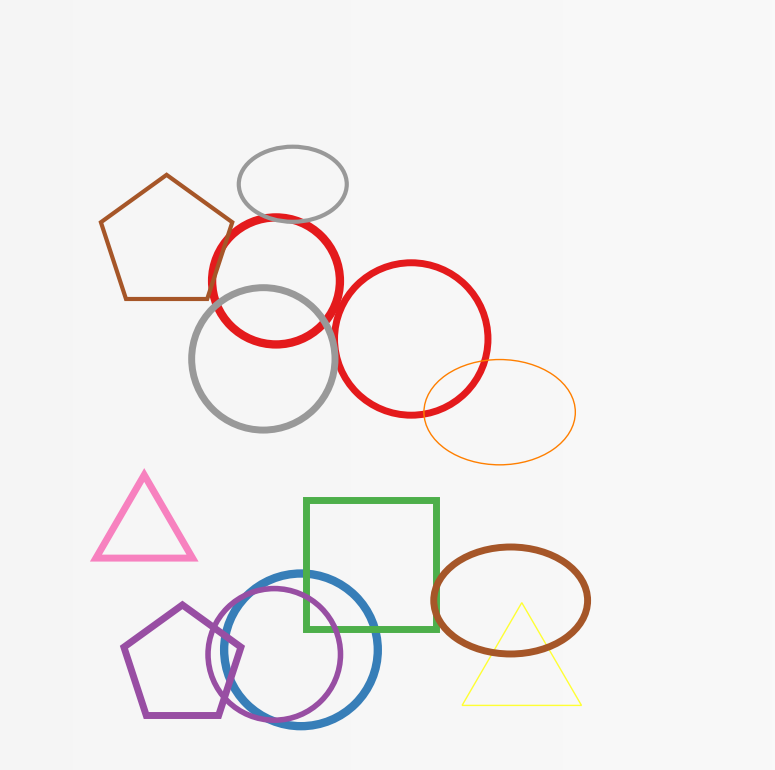[{"shape": "circle", "thickness": 3, "radius": 0.41, "center": [0.356, 0.635]}, {"shape": "circle", "thickness": 2.5, "radius": 0.49, "center": [0.531, 0.56]}, {"shape": "circle", "thickness": 3, "radius": 0.5, "center": [0.388, 0.156]}, {"shape": "square", "thickness": 2.5, "radius": 0.42, "center": [0.479, 0.267]}, {"shape": "pentagon", "thickness": 2.5, "radius": 0.4, "center": [0.235, 0.135]}, {"shape": "circle", "thickness": 2, "radius": 0.43, "center": [0.354, 0.15]}, {"shape": "oval", "thickness": 0.5, "radius": 0.49, "center": [0.645, 0.465]}, {"shape": "triangle", "thickness": 0.5, "radius": 0.44, "center": [0.673, 0.128]}, {"shape": "oval", "thickness": 2.5, "radius": 0.5, "center": [0.659, 0.22]}, {"shape": "pentagon", "thickness": 1.5, "radius": 0.45, "center": [0.215, 0.684]}, {"shape": "triangle", "thickness": 2.5, "radius": 0.36, "center": [0.186, 0.311]}, {"shape": "circle", "thickness": 2.5, "radius": 0.46, "center": [0.34, 0.534]}, {"shape": "oval", "thickness": 1.5, "radius": 0.35, "center": [0.378, 0.761]}]